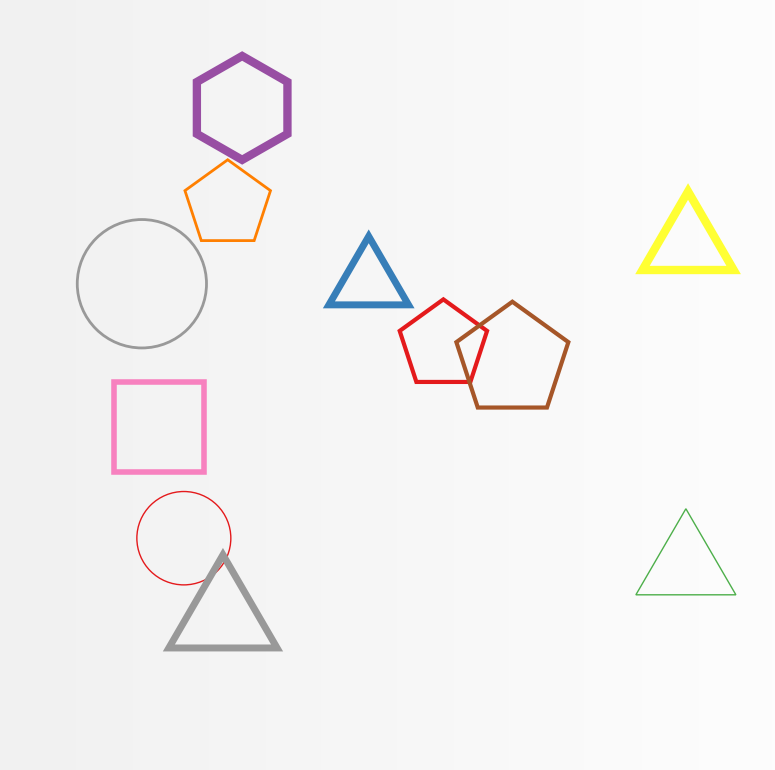[{"shape": "circle", "thickness": 0.5, "radius": 0.3, "center": [0.237, 0.301]}, {"shape": "pentagon", "thickness": 1.5, "radius": 0.3, "center": [0.572, 0.552]}, {"shape": "triangle", "thickness": 2.5, "radius": 0.3, "center": [0.476, 0.634]}, {"shape": "triangle", "thickness": 0.5, "radius": 0.37, "center": [0.885, 0.265]}, {"shape": "hexagon", "thickness": 3, "radius": 0.34, "center": [0.312, 0.86]}, {"shape": "pentagon", "thickness": 1, "radius": 0.29, "center": [0.294, 0.734]}, {"shape": "triangle", "thickness": 3, "radius": 0.34, "center": [0.888, 0.683]}, {"shape": "pentagon", "thickness": 1.5, "radius": 0.38, "center": [0.661, 0.532]}, {"shape": "square", "thickness": 2, "radius": 0.29, "center": [0.205, 0.445]}, {"shape": "triangle", "thickness": 2.5, "radius": 0.4, "center": [0.288, 0.199]}, {"shape": "circle", "thickness": 1, "radius": 0.42, "center": [0.183, 0.631]}]